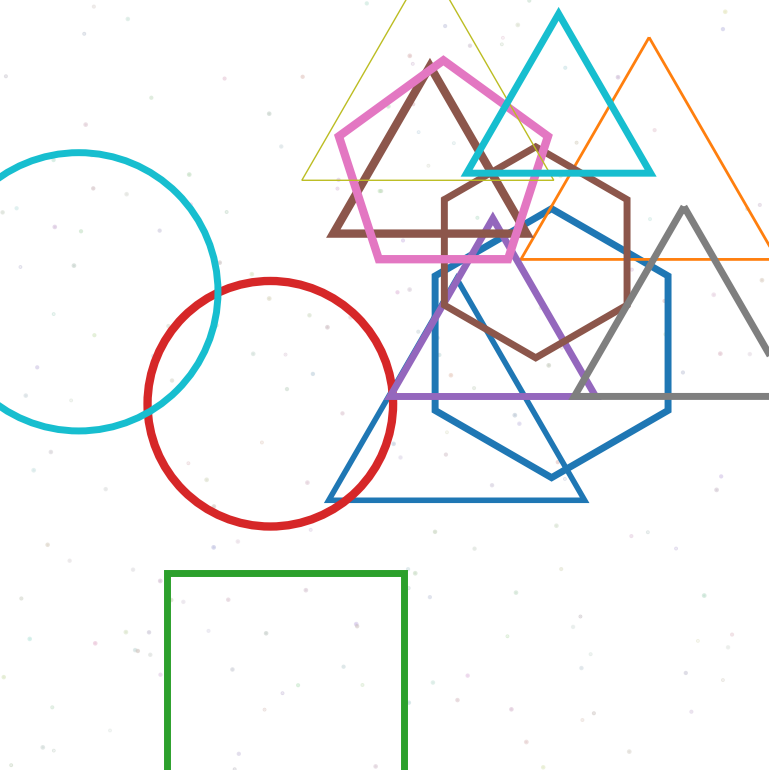[{"shape": "triangle", "thickness": 2, "radius": 0.96, "center": [0.593, 0.446]}, {"shape": "hexagon", "thickness": 2.5, "radius": 0.87, "center": [0.716, 0.554]}, {"shape": "triangle", "thickness": 1, "radius": 0.96, "center": [0.843, 0.759]}, {"shape": "square", "thickness": 2.5, "radius": 0.77, "center": [0.37, 0.103]}, {"shape": "circle", "thickness": 3, "radius": 0.8, "center": [0.351, 0.476]}, {"shape": "triangle", "thickness": 2.5, "radius": 0.77, "center": [0.64, 0.562]}, {"shape": "hexagon", "thickness": 2.5, "radius": 0.68, "center": [0.696, 0.672]}, {"shape": "triangle", "thickness": 3, "radius": 0.72, "center": [0.558, 0.769]}, {"shape": "pentagon", "thickness": 3, "radius": 0.71, "center": [0.576, 0.779]}, {"shape": "triangle", "thickness": 2.5, "radius": 0.82, "center": [0.888, 0.567]}, {"shape": "triangle", "thickness": 0.5, "radius": 0.94, "center": [0.556, 0.86]}, {"shape": "circle", "thickness": 2.5, "radius": 0.9, "center": [0.102, 0.621]}, {"shape": "triangle", "thickness": 2.5, "radius": 0.69, "center": [0.726, 0.844]}]